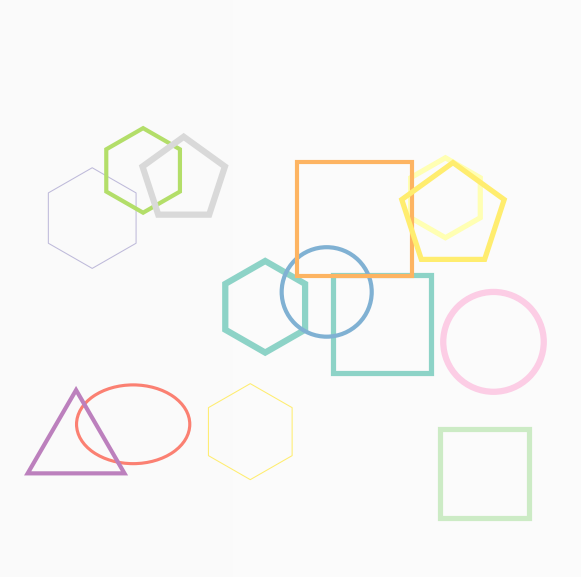[{"shape": "square", "thickness": 2.5, "radius": 0.42, "center": [0.657, 0.438]}, {"shape": "hexagon", "thickness": 3, "radius": 0.4, "center": [0.456, 0.468]}, {"shape": "hexagon", "thickness": 2.5, "radius": 0.35, "center": [0.766, 0.657]}, {"shape": "hexagon", "thickness": 0.5, "radius": 0.44, "center": [0.159, 0.622]}, {"shape": "oval", "thickness": 1.5, "radius": 0.49, "center": [0.229, 0.264]}, {"shape": "circle", "thickness": 2, "radius": 0.39, "center": [0.562, 0.494]}, {"shape": "square", "thickness": 2, "radius": 0.49, "center": [0.61, 0.62]}, {"shape": "hexagon", "thickness": 2, "radius": 0.37, "center": [0.246, 0.704]}, {"shape": "circle", "thickness": 3, "radius": 0.43, "center": [0.849, 0.407]}, {"shape": "pentagon", "thickness": 3, "radius": 0.37, "center": [0.316, 0.688]}, {"shape": "triangle", "thickness": 2, "radius": 0.48, "center": [0.131, 0.228]}, {"shape": "square", "thickness": 2.5, "radius": 0.38, "center": [0.833, 0.179]}, {"shape": "hexagon", "thickness": 0.5, "radius": 0.42, "center": [0.431, 0.252]}, {"shape": "pentagon", "thickness": 2.5, "radius": 0.46, "center": [0.779, 0.625]}]